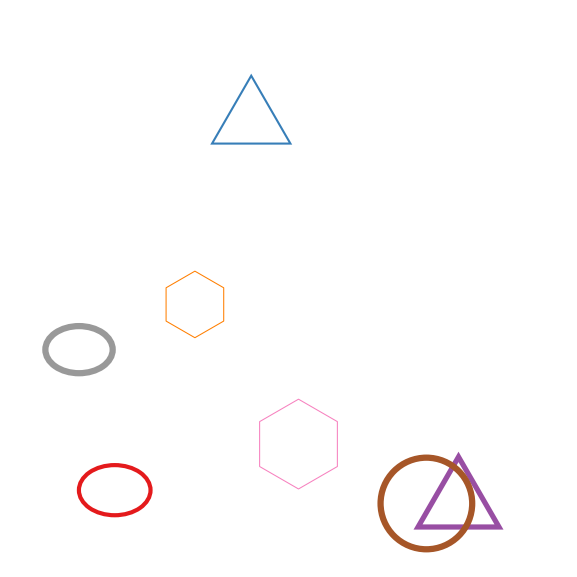[{"shape": "oval", "thickness": 2, "radius": 0.31, "center": [0.199, 0.15]}, {"shape": "triangle", "thickness": 1, "radius": 0.39, "center": [0.435, 0.79]}, {"shape": "triangle", "thickness": 2.5, "radius": 0.4, "center": [0.794, 0.127]}, {"shape": "hexagon", "thickness": 0.5, "radius": 0.29, "center": [0.337, 0.472]}, {"shape": "circle", "thickness": 3, "radius": 0.4, "center": [0.738, 0.127]}, {"shape": "hexagon", "thickness": 0.5, "radius": 0.39, "center": [0.517, 0.23]}, {"shape": "oval", "thickness": 3, "radius": 0.29, "center": [0.137, 0.394]}]